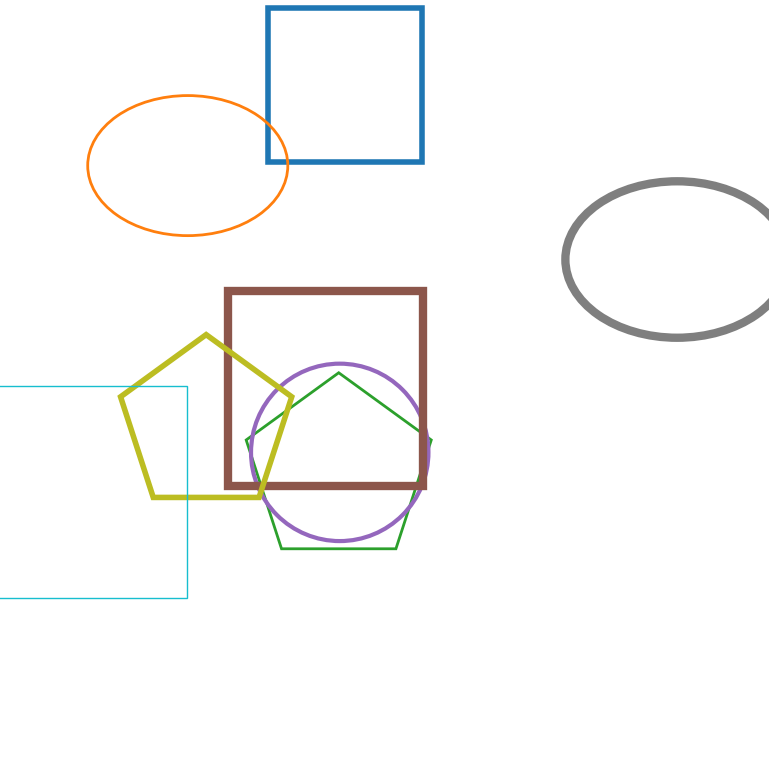[{"shape": "square", "thickness": 2, "radius": 0.5, "center": [0.448, 0.89]}, {"shape": "oval", "thickness": 1, "radius": 0.65, "center": [0.244, 0.785]}, {"shape": "pentagon", "thickness": 1, "radius": 0.63, "center": [0.44, 0.39]}, {"shape": "circle", "thickness": 1.5, "radius": 0.58, "center": [0.441, 0.413]}, {"shape": "square", "thickness": 3, "radius": 0.63, "center": [0.423, 0.496]}, {"shape": "oval", "thickness": 3, "radius": 0.73, "center": [0.879, 0.663]}, {"shape": "pentagon", "thickness": 2, "radius": 0.58, "center": [0.268, 0.449]}, {"shape": "square", "thickness": 0.5, "radius": 0.69, "center": [0.105, 0.361]}]